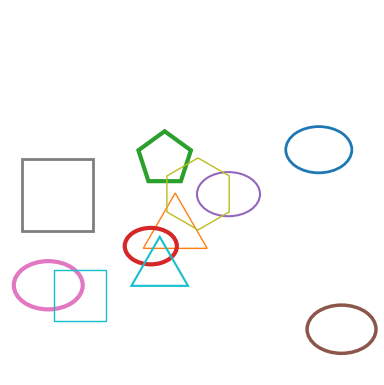[{"shape": "oval", "thickness": 2, "radius": 0.43, "center": [0.828, 0.611]}, {"shape": "triangle", "thickness": 1, "radius": 0.48, "center": [0.455, 0.403]}, {"shape": "pentagon", "thickness": 3, "radius": 0.36, "center": [0.428, 0.587]}, {"shape": "oval", "thickness": 3, "radius": 0.34, "center": [0.392, 0.361]}, {"shape": "oval", "thickness": 1.5, "radius": 0.41, "center": [0.593, 0.496]}, {"shape": "oval", "thickness": 2.5, "radius": 0.45, "center": [0.887, 0.145]}, {"shape": "oval", "thickness": 3, "radius": 0.45, "center": [0.125, 0.259]}, {"shape": "square", "thickness": 2, "radius": 0.47, "center": [0.149, 0.493]}, {"shape": "hexagon", "thickness": 1, "radius": 0.47, "center": [0.514, 0.496]}, {"shape": "triangle", "thickness": 1.5, "radius": 0.42, "center": [0.415, 0.3]}, {"shape": "square", "thickness": 1, "radius": 0.34, "center": [0.208, 0.232]}]